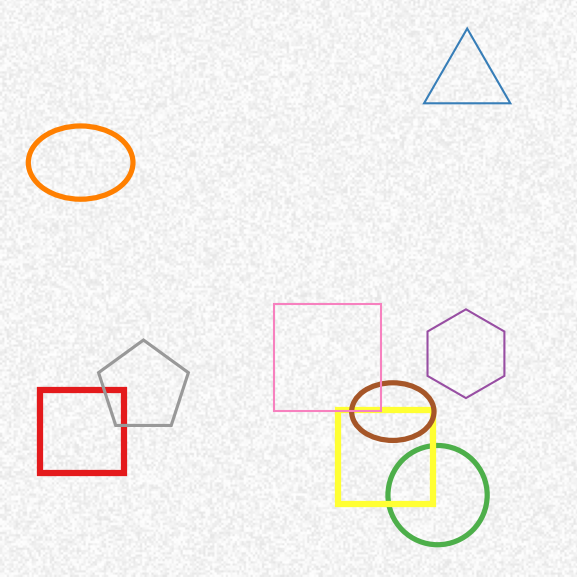[{"shape": "square", "thickness": 3, "radius": 0.36, "center": [0.142, 0.252]}, {"shape": "triangle", "thickness": 1, "radius": 0.43, "center": [0.809, 0.863]}, {"shape": "circle", "thickness": 2.5, "radius": 0.43, "center": [0.758, 0.142]}, {"shape": "hexagon", "thickness": 1, "radius": 0.38, "center": [0.807, 0.387]}, {"shape": "oval", "thickness": 2.5, "radius": 0.45, "center": [0.14, 0.718]}, {"shape": "square", "thickness": 3, "radius": 0.41, "center": [0.668, 0.208]}, {"shape": "oval", "thickness": 2.5, "radius": 0.36, "center": [0.68, 0.286]}, {"shape": "square", "thickness": 1, "radius": 0.46, "center": [0.567, 0.38]}, {"shape": "pentagon", "thickness": 1.5, "radius": 0.41, "center": [0.248, 0.329]}]